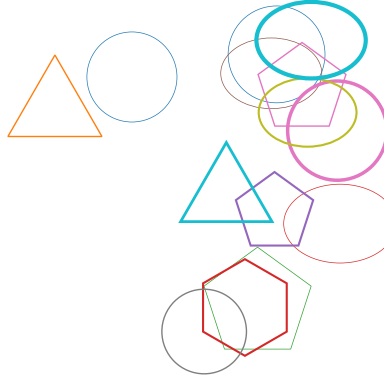[{"shape": "circle", "thickness": 0.5, "radius": 0.63, "center": [0.718, 0.859]}, {"shape": "circle", "thickness": 0.5, "radius": 0.58, "center": [0.343, 0.8]}, {"shape": "triangle", "thickness": 1, "radius": 0.7, "center": [0.143, 0.716]}, {"shape": "pentagon", "thickness": 0.5, "radius": 0.73, "center": [0.669, 0.212]}, {"shape": "oval", "thickness": 0.5, "radius": 0.73, "center": [0.883, 0.419]}, {"shape": "hexagon", "thickness": 1.5, "radius": 0.63, "center": [0.636, 0.201]}, {"shape": "pentagon", "thickness": 1.5, "radius": 0.53, "center": [0.713, 0.448]}, {"shape": "oval", "thickness": 0.5, "radius": 0.66, "center": [0.705, 0.81]}, {"shape": "circle", "thickness": 2.5, "radius": 0.64, "center": [0.876, 0.661]}, {"shape": "pentagon", "thickness": 1, "radius": 0.6, "center": [0.784, 0.77]}, {"shape": "circle", "thickness": 1, "radius": 0.55, "center": [0.53, 0.139]}, {"shape": "oval", "thickness": 1.5, "radius": 0.64, "center": [0.799, 0.708]}, {"shape": "triangle", "thickness": 2, "radius": 0.69, "center": [0.588, 0.493]}, {"shape": "oval", "thickness": 3, "radius": 0.71, "center": [0.808, 0.896]}]